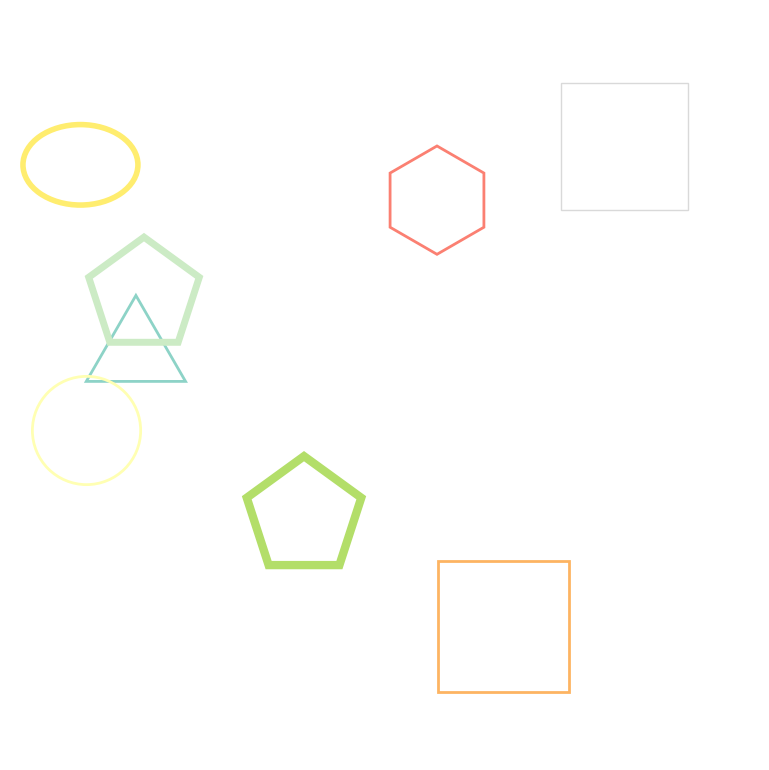[{"shape": "triangle", "thickness": 1, "radius": 0.37, "center": [0.177, 0.542]}, {"shape": "circle", "thickness": 1, "radius": 0.35, "center": [0.112, 0.441]}, {"shape": "hexagon", "thickness": 1, "radius": 0.35, "center": [0.568, 0.74]}, {"shape": "square", "thickness": 1, "radius": 0.43, "center": [0.654, 0.187]}, {"shape": "pentagon", "thickness": 3, "radius": 0.39, "center": [0.395, 0.329]}, {"shape": "square", "thickness": 0.5, "radius": 0.41, "center": [0.811, 0.809]}, {"shape": "pentagon", "thickness": 2.5, "radius": 0.38, "center": [0.187, 0.617]}, {"shape": "oval", "thickness": 2, "radius": 0.37, "center": [0.104, 0.786]}]